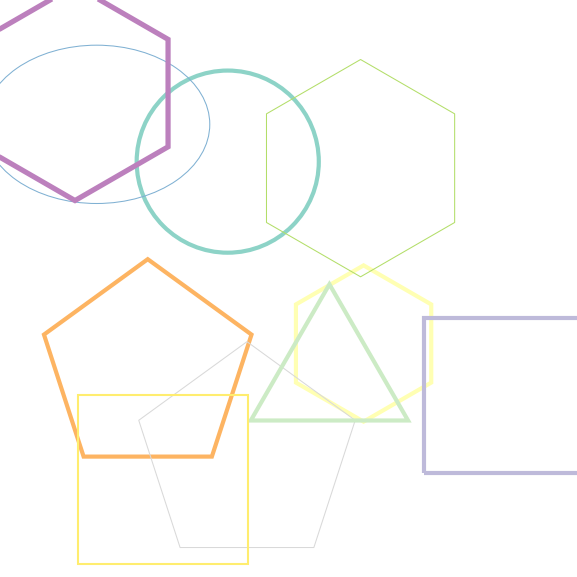[{"shape": "circle", "thickness": 2, "radius": 0.79, "center": [0.394, 0.719]}, {"shape": "hexagon", "thickness": 2, "radius": 0.68, "center": [0.63, 0.404]}, {"shape": "square", "thickness": 2, "radius": 0.67, "center": [0.869, 0.314]}, {"shape": "oval", "thickness": 0.5, "radius": 0.98, "center": [0.167, 0.784]}, {"shape": "pentagon", "thickness": 2, "radius": 0.94, "center": [0.256, 0.361]}, {"shape": "hexagon", "thickness": 0.5, "radius": 0.94, "center": [0.624, 0.708]}, {"shape": "pentagon", "thickness": 0.5, "radius": 0.99, "center": [0.428, 0.21]}, {"shape": "hexagon", "thickness": 2.5, "radius": 0.93, "center": [0.13, 0.838]}, {"shape": "triangle", "thickness": 2, "radius": 0.79, "center": [0.57, 0.35]}, {"shape": "square", "thickness": 1, "radius": 0.74, "center": [0.283, 0.169]}]